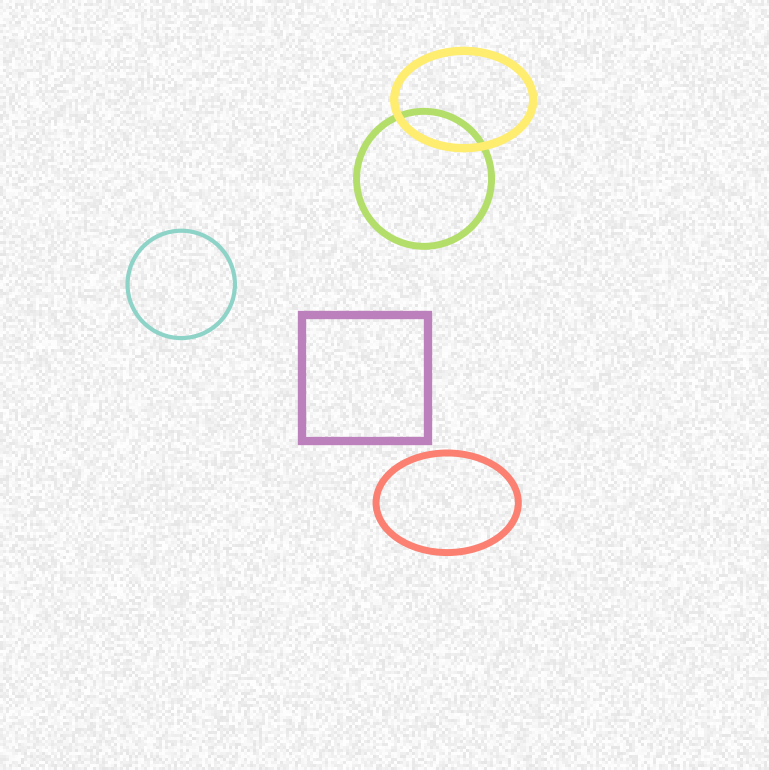[{"shape": "circle", "thickness": 1.5, "radius": 0.35, "center": [0.235, 0.631]}, {"shape": "oval", "thickness": 2.5, "radius": 0.46, "center": [0.581, 0.347]}, {"shape": "circle", "thickness": 2.5, "radius": 0.44, "center": [0.551, 0.768]}, {"shape": "square", "thickness": 3, "radius": 0.41, "center": [0.474, 0.509]}, {"shape": "oval", "thickness": 3, "radius": 0.45, "center": [0.602, 0.871]}]